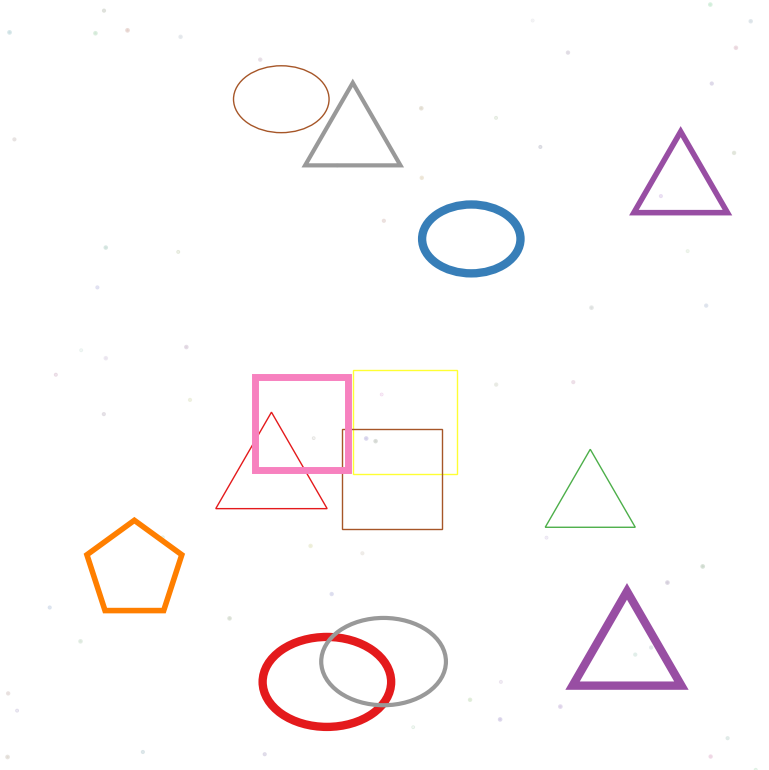[{"shape": "oval", "thickness": 3, "radius": 0.42, "center": [0.425, 0.114]}, {"shape": "triangle", "thickness": 0.5, "radius": 0.42, "center": [0.353, 0.381]}, {"shape": "oval", "thickness": 3, "radius": 0.32, "center": [0.612, 0.69]}, {"shape": "triangle", "thickness": 0.5, "radius": 0.34, "center": [0.767, 0.349]}, {"shape": "triangle", "thickness": 3, "radius": 0.41, "center": [0.814, 0.15]}, {"shape": "triangle", "thickness": 2, "radius": 0.35, "center": [0.884, 0.759]}, {"shape": "pentagon", "thickness": 2, "radius": 0.32, "center": [0.174, 0.259]}, {"shape": "square", "thickness": 0.5, "radius": 0.34, "center": [0.526, 0.452]}, {"shape": "square", "thickness": 0.5, "radius": 0.32, "center": [0.509, 0.378]}, {"shape": "oval", "thickness": 0.5, "radius": 0.31, "center": [0.365, 0.871]}, {"shape": "square", "thickness": 2.5, "radius": 0.3, "center": [0.391, 0.45]}, {"shape": "oval", "thickness": 1.5, "radius": 0.4, "center": [0.498, 0.141]}, {"shape": "triangle", "thickness": 1.5, "radius": 0.36, "center": [0.458, 0.821]}]